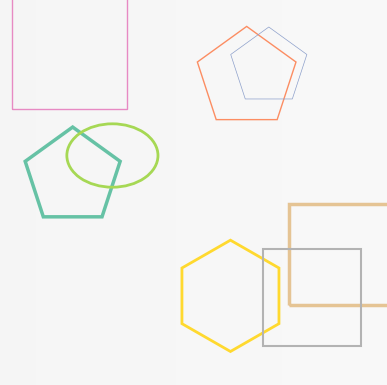[{"shape": "pentagon", "thickness": 2.5, "radius": 0.64, "center": [0.188, 0.541]}, {"shape": "pentagon", "thickness": 1, "radius": 0.67, "center": [0.637, 0.798]}, {"shape": "pentagon", "thickness": 0.5, "radius": 0.52, "center": [0.694, 0.827]}, {"shape": "square", "thickness": 1, "radius": 0.74, "center": [0.179, 0.865]}, {"shape": "oval", "thickness": 2, "radius": 0.59, "center": [0.29, 0.596]}, {"shape": "hexagon", "thickness": 2, "radius": 0.72, "center": [0.595, 0.232]}, {"shape": "square", "thickness": 2.5, "radius": 0.66, "center": [0.878, 0.339]}, {"shape": "square", "thickness": 1.5, "radius": 0.63, "center": [0.805, 0.226]}]